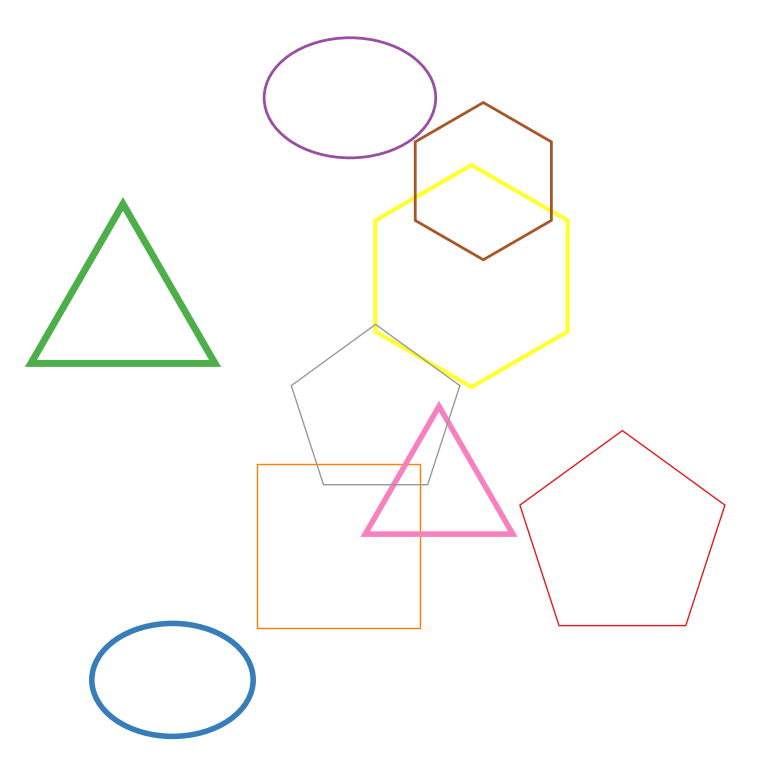[{"shape": "pentagon", "thickness": 0.5, "radius": 0.7, "center": [0.808, 0.301]}, {"shape": "oval", "thickness": 2, "radius": 0.52, "center": [0.224, 0.117]}, {"shape": "triangle", "thickness": 2.5, "radius": 0.69, "center": [0.16, 0.597]}, {"shape": "oval", "thickness": 1, "radius": 0.56, "center": [0.454, 0.873]}, {"shape": "square", "thickness": 0.5, "radius": 0.53, "center": [0.44, 0.291]}, {"shape": "hexagon", "thickness": 1.5, "radius": 0.72, "center": [0.612, 0.642]}, {"shape": "hexagon", "thickness": 1, "radius": 0.51, "center": [0.628, 0.765]}, {"shape": "triangle", "thickness": 2, "radius": 0.55, "center": [0.57, 0.362]}, {"shape": "pentagon", "thickness": 0.5, "radius": 0.58, "center": [0.488, 0.464]}]